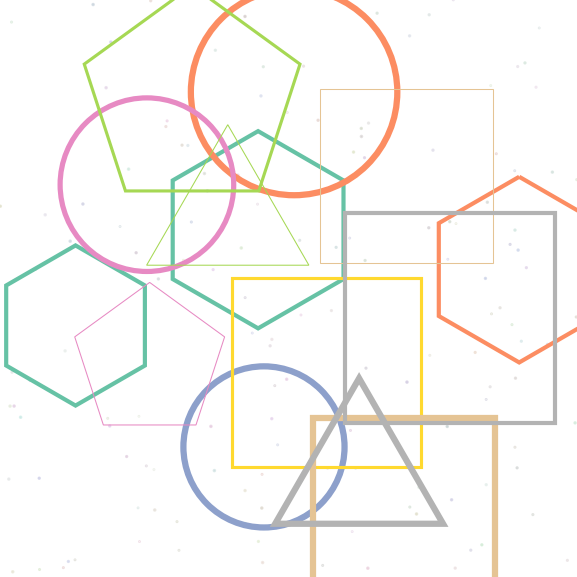[{"shape": "hexagon", "thickness": 2, "radius": 0.85, "center": [0.447, 0.601]}, {"shape": "hexagon", "thickness": 2, "radius": 0.69, "center": [0.131, 0.436]}, {"shape": "hexagon", "thickness": 2, "radius": 0.8, "center": [0.899, 0.532]}, {"shape": "circle", "thickness": 3, "radius": 0.89, "center": [0.509, 0.84]}, {"shape": "circle", "thickness": 3, "radius": 0.7, "center": [0.457, 0.225]}, {"shape": "pentagon", "thickness": 0.5, "radius": 0.68, "center": [0.259, 0.374]}, {"shape": "circle", "thickness": 2.5, "radius": 0.75, "center": [0.254, 0.679]}, {"shape": "triangle", "thickness": 0.5, "radius": 0.81, "center": [0.394, 0.621]}, {"shape": "pentagon", "thickness": 1.5, "radius": 0.98, "center": [0.333, 0.827]}, {"shape": "square", "thickness": 1.5, "radius": 0.82, "center": [0.566, 0.354]}, {"shape": "square", "thickness": 3, "radius": 0.79, "center": [0.7, 0.117]}, {"shape": "square", "thickness": 0.5, "radius": 0.75, "center": [0.704, 0.695]}, {"shape": "triangle", "thickness": 3, "radius": 0.84, "center": [0.622, 0.176]}, {"shape": "square", "thickness": 2, "radius": 0.91, "center": [0.779, 0.449]}]